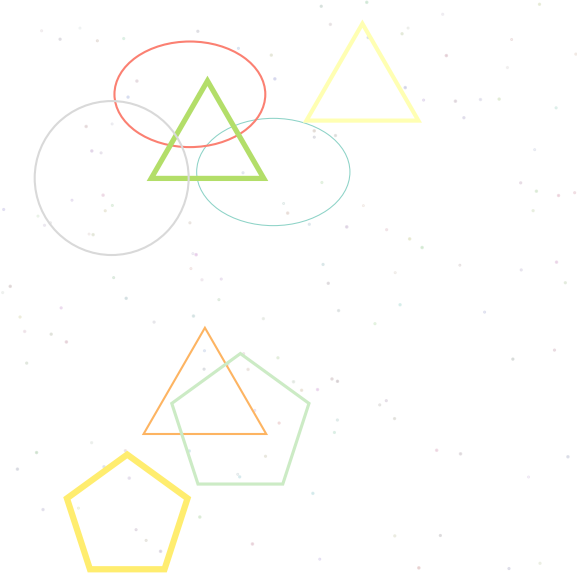[{"shape": "oval", "thickness": 0.5, "radius": 0.66, "center": [0.473, 0.701]}, {"shape": "triangle", "thickness": 2, "radius": 0.56, "center": [0.628, 0.846]}, {"shape": "oval", "thickness": 1, "radius": 0.65, "center": [0.329, 0.836]}, {"shape": "triangle", "thickness": 1, "radius": 0.61, "center": [0.355, 0.309]}, {"shape": "triangle", "thickness": 2.5, "radius": 0.56, "center": [0.359, 0.746]}, {"shape": "circle", "thickness": 1, "radius": 0.67, "center": [0.193, 0.691]}, {"shape": "pentagon", "thickness": 1.5, "radius": 0.62, "center": [0.416, 0.262]}, {"shape": "pentagon", "thickness": 3, "radius": 0.55, "center": [0.22, 0.102]}]